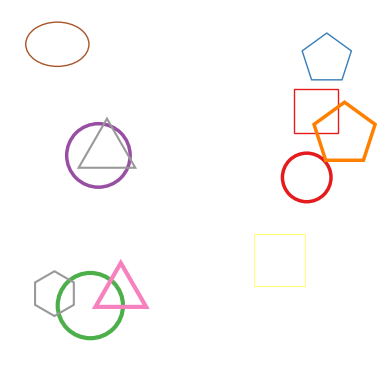[{"shape": "square", "thickness": 1, "radius": 0.29, "center": [0.82, 0.71]}, {"shape": "circle", "thickness": 2.5, "radius": 0.32, "center": [0.797, 0.539]}, {"shape": "pentagon", "thickness": 1, "radius": 0.34, "center": [0.849, 0.847]}, {"shape": "circle", "thickness": 3, "radius": 0.42, "center": [0.235, 0.206]}, {"shape": "circle", "thickness": 2.5, "radius": 0.41, "center": [0.256, 0.596]}, {"shape": "pentagon", "thickness": 2.5, "radius": 0.42, "center": [0.895, 0.651]}, {"shape": "square", "thickness": 0.5, "radius": 0.34, "center": [0.726, 0.325]}, {"shape": "oval", "thickness": 1, "radius": 0.41, "center": [0.149, 0.885]}, {"shape": "triangle", "thickness": 3, "radius": 0.38, "center": [0.314, 0.241]}, {"shape": "hexagon", "thickness": 1.5, "radius": 0.29, "center": [0.141, 0.237]}, {"shape": "triangle", "thickness": 1.5, "radius": 0.42, "center": [0.278, 0.607]}]